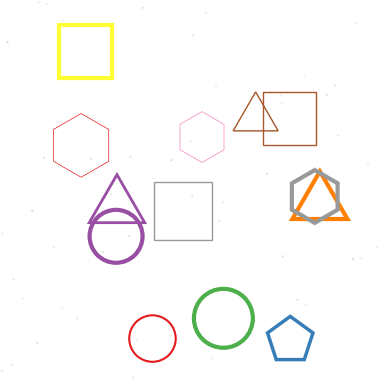[{"shape": "hexagon", "thickness": 0.5, "radius": 0.41, "center": [0.211, 0.622]}, {"shape": "circle", "thickness": 1.5, "radius": 0.3, "center": [0.396, 0.121]}, {"shape": "pentagon", "thickness": 2.5, "radius": 0.31, "center": [0.754, 0.116]}, {"shape": "circle", "thickness": 3, "radius": 0.38, "center": [0.58, 0.173]}, {"shape": "triangle", "thickness": 2, "radius": 0.42, "center": [0.304, 0.463]}, {"shape": "circle", "thickness": 3, "radius": 0.34, "center": [0.302, 0.386]}, {"shape": "triangle", "thickness": 3, "radius": 0.41, "center": [0.831, 0.472]}, {"shape": "square", "thickness": 3, "radius": 0.34, "center": [0.223, 0.867]}, {"shape": "triangle", "thickness": 1, "radius": 0.34, "center": [0.664, 0.694]}, {"shape": "square", "thickness": 1, "radius": 0.34, "center": [0.752, 0.693]}, {"shape": "hexagon", "thickness": 0.5, "radius": 0.33, "center": [0.525, 0.644]}, {"shape": "hexagon", "thickness": 3, "radius": 0.34, "center": [0.818, 0.49]}, {"shape": "square", "thickness": 1, "radius": 0.37, "center": [0.476, 0.452]}]